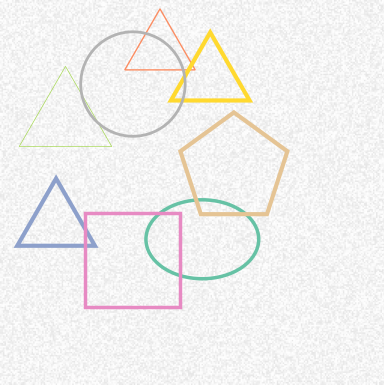[{"shape": "oval", "thickness": 2.5, "radius": 0.73, "center": [0.526, 0.378]}, {"shape": "triangle", "thickness": 1, "radius": 0.53, "center": [0.416, 0.871]}, {"shape": "triangle", "thickness": 3, "radius": 0.58, "center": [0.146, 0.42]}, {"shape": "square", "thickness": 2.5, "radius": 0.61, "center": [0.344, 0.325]}, {"shape": "triangle", "thickness": 0.5, "radius": 0.69, "center": [0.17, 0.689]}, {"shape": "triangle", "thickness": 3, "radius": 0.59, "center": [0.546, 0.798]}, {"shape": "pentagon", "thickness": 3, "radius": 0.73, "center": [0.607, 0.562]}, {"shape": "circle", "thickness": 2, "radius": 0.68, "center": [0.345, 0.782]}]